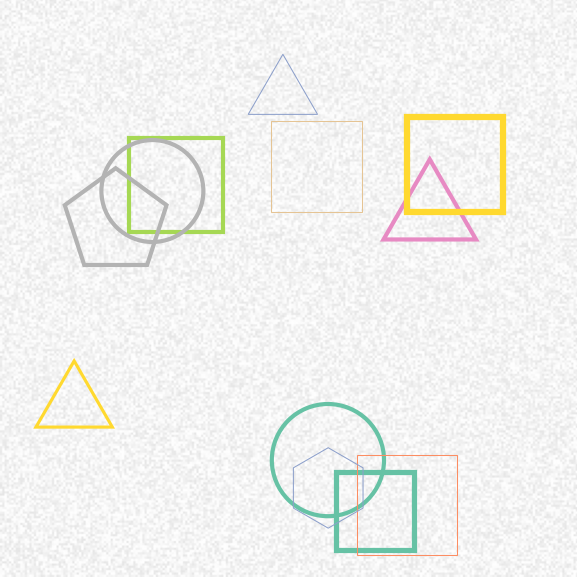[{"shape": "circle", "thickness": 2, "radius": 0.49, "center": [0.568, 0.202]}, {"shape": "square", "thickness": 2.5, "radius": 0.34, "center": [0.65, 0.114]}, {"shape": "square", "thickness": 0.5, "radius": 0.43, "center": [0.705, 0.124]}, {"shape": "hexagon", "thickness": 0.5, "radius": 0.35, "center": [0.568, 0.154]}, {"shape": "triangle", "thickness": 0.5, "radius": 0.35, "center": [0.49, 0.836]}, {"shape": "triangle", "thickness": 2, "radius": 0.46, "center": [0.744, 0.631]}, {"shape": "square", "thickness": 2, "radius": 0.4, "center": [0.304, 0.679]}, {"shape": "triangle", "thickness": 1.5, "radius": 0.38, "center": [0.128, 0.298]}, {"shape": "square", "thickness": 3, "radius": 0.41, "center": [0.788, 0.714]}, {"shape": "square", "thickness": 0.5, "radius": 0.39, "center": [0.548, 0.711]}, {"shape": "pentagon", "thickness": 2, "radius": 0.46, "center": [0.2, 0.615]}, {"shape": "circle", "thickness": 2, "radius": 0.44, "center": [0.264, 0.668]}]